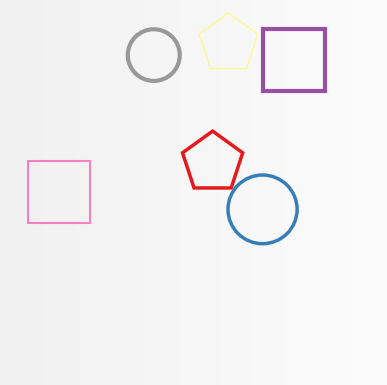[{"shape": "pentagon", "thickness": 2.5, "radius": 0.41, "center": [0.549, 0.578]}, {"shape": "circle", "thickness": 2.5, "radius": 0.45, "center": [0.678, 0.456]}, {"shape": "square", "thickness": 3, "radius": 0.4, "center": [0.758, 0.844]}, {"shape": "pentagon", "thickness": 0.5, "radius": 0.4, "center": [0.59, 0.887]}, {"shape": "square", "thickness": 1.5, "radius": 0.4, "center": [0.153, 0.5]}, {"shape": "circle", "thickness": 3, "radius": 0.34, "center": [0.397, 0.857]}]